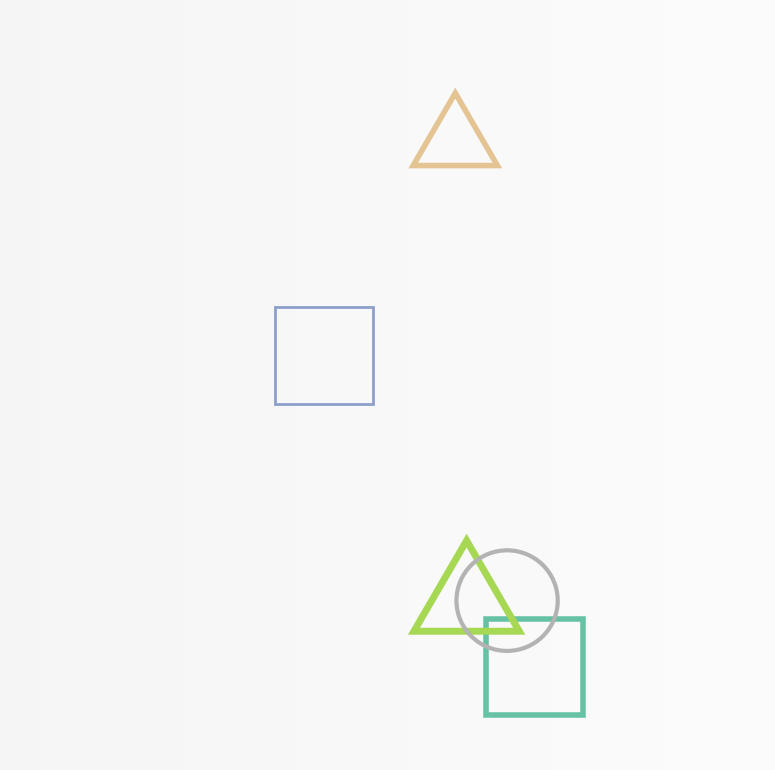[{"shape": "square", "thickness": 2, "radius": 0.31, "center": [0.689, 0.134]}, {"shape": "square", "thickness": 1, "radius": 0.32, "center": [0.418, 0.539]}, {"shape": "triangle", "thickness": 2.5, "radius": 0.39, "center": [0.602, 0.219]}, {"shape": "triangle", "thickness": 2, "radius": 0.31, "center": [0.587, 0.816]}, {"shape": "circle", "thickness": 1.5, "radius": 0.33, "center": [0.654, 0.22]}]